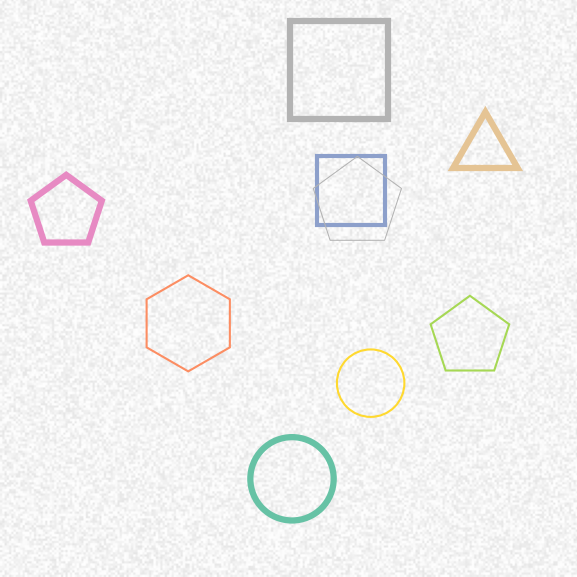[{"shape": "circle", "thickness": 3, "radius": 0.36, "center": [0.506, 0.17]}, {"shape": "hexagon", "thickness": 1, "radius": 0.42, "center": [0.326, 0.439]}, {"shape": "square", "thickness": 2, "radius": 0.3, "center": [0.608, 0.669]}, {"shape": "pentagon", "thickness": 3, "radius": 0.32, "center": [0.115, 0.632]}, {"shape": "pentagon", "thickness": 1, "radius": 0.36, "center": [0.814, 0.415]}, {"shape": "circle", "thickness": 1, "radius": 0.29, "center": [0.642, 0.336]}, {"shape": "triangle", "thickness": 3, "radius": 0.32, "center": [0.84, 0.741]}, {"shape": "square", "thickness": 3, "radius": 0.42, "center": [0.587, 0.879]}, {"shape": "pentagon", "thickness": 0.5, "radius": 0.4, "center": [0.619, 0.648]}]